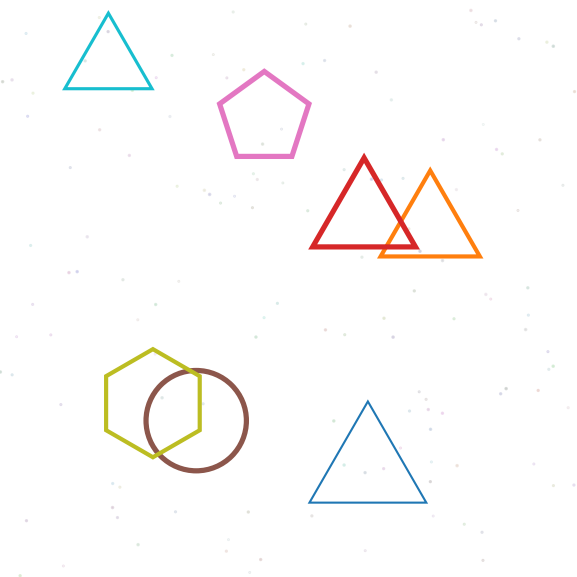[{"shape": "triangle", "thickness": 1, "radius": 0.58, "center": [0.637, 0.187]}, {"shape": "triangle", "thickness": 2, "radius": 0.5, "center": [0.745, 0.605]}, {"shape": "triangle", "thickness": 2.5, "radius": 0.51, "center": [0.63, 0.623]}, {"shape": "circle", "thickness": 2.5, "radius": 0.43, "center": [0.34, 0.271]}, {"shape": "pentagon", "thickness": 2.5, "radius": 0.41, "center": [0.458, 0.794]}, {"shape": "hexagon", "thickness": 2, "radius": 0.47, "center": [0.265, 0.301]}, {"shape": "triangle", "thickness": 1.5, "radius": 0.44, "center": [0.188, 0.889]}]